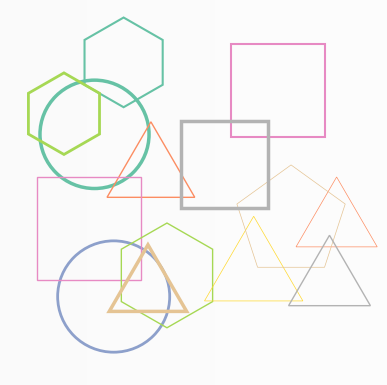[{"shape": "circle", "thickness": 2.5, "radius": 0.7, "center": [0.244, 0.651]}, {"shape": "hexagon", "thickness": 1.5, "radius": 0.58, "center": [0.319, 0.838]}, {"shape": "triangle", "thickness": 0.5, "radius": 0.6, "center": [0.869, 0.419]}, {"shape": "triangle", "thickness": 1, "radius": 0.65, "center": [0.389, 0.553]}, {"shape": "circle", "thickness": 2, "radius": 0.72, "center": [0.293, 0.23]}, {"shape": "square", "thickness": 1.5, "radius": 0.61, "center": [0.717, 0.766]}, {"shape": "square", "thickness": 1, "radius": 0.67, "center": [0.229, 0.407]}, {"shape": "hexagon", "thickness": 2, "radius": 0.53, "center": [0.165, 0.705]}, {"shape": "hexagon", "thickness": 1, "radius": 0.68, "center": [0.431, 0.285]}, {"shape": "triangle", "thickness": 0.5, "radius": 0.73, "center": [0.655, 0.292]}, {"shape": "pentagon", "thickness": 0.5, "radius": 0.73, "center": [0.751, 0.425]}, {"shape": "triangle", "thickness": 2.5, "radius": 0.58, "center": [0.382, 0.249]}, {"shape": "square", "thickness": 2.5, "radius": 0.57, "center": [0.579, 0.573]}, {"shape": "triangle", "thickness": 1, "radius": 0.61, "center": [0.85, 0.267]}]